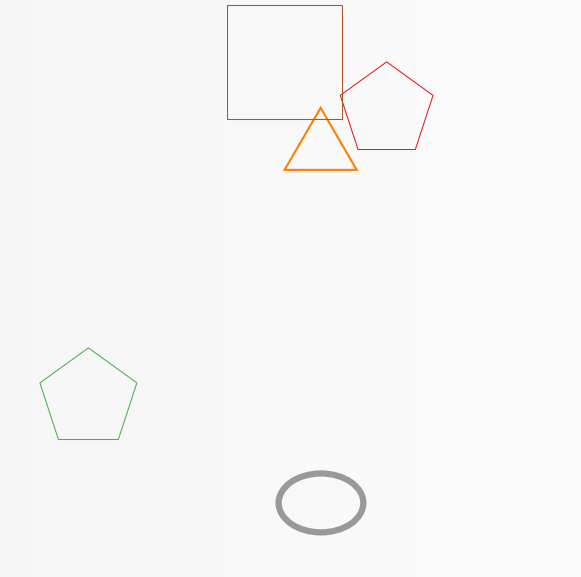[{"shape": "pentagon", "thickness": 0.5, "radius": 0.42, "center": [0.665, 0.808]}, {"shape": "pentagon", "thickness": 0.5, "radius": 0.44, "center": [0.152, 0.309]}, {"shape": "triangle", "thickness": 1, "radius": 0.36, "center": [0.552, 0.741]}, {"shape": "square", "thickness": 0.5, "radius": 0.5, "center": [0.49, 0.892]}, {"shape": "oval", "thickness": 3, "radius": 0.36, "center": [0.552, 0.128]}]